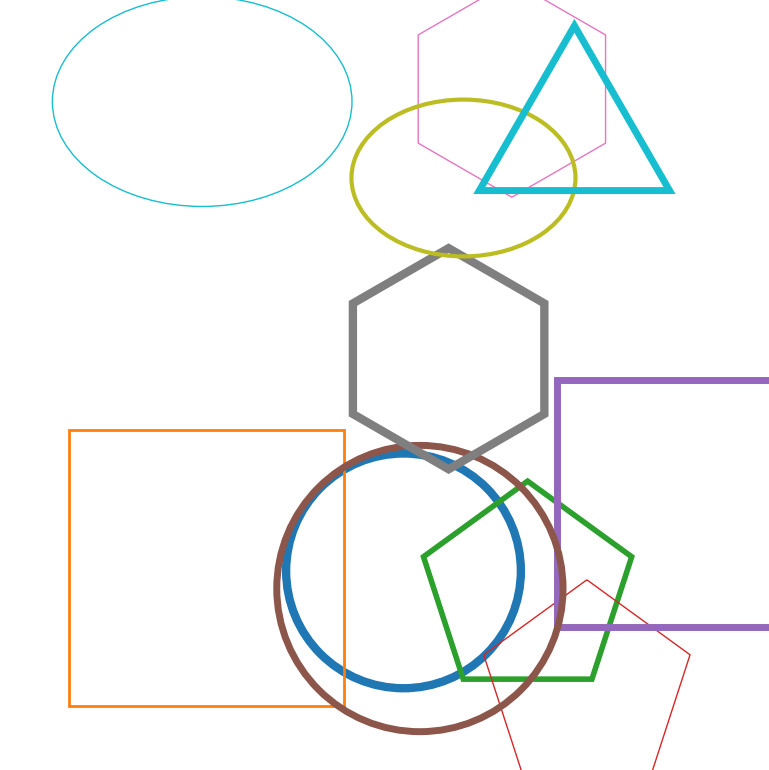[{"shape": "circle", "thickness": 3, "radius": 0.76, "center": [0.524, 0.259]}, {"shape": "square", "thickness": 1, "radius": 0.89, "center": [0.268, 0.262]}, {"shape": "pentagon", "thickness": 2, "radius": 0.71, "center": [0.685, 0.233]}, {"shape": "pentagon", "thickness": 0.5, "radius": 0.7, "center": [0.762, 0.106]}, {"shape": "square", "thickness": 2.5, "radius": 0.8, "center": [0.884, 0.346]}, {"shape": "circle", "thickness": 2.5, "radius": 0.93, "center": [0.545, 0.236]}, {"shape": "hexagon", "thickness": 0.5, "radius": 0.7, "center": [0.665, 0.884]}, {"shape": "hexagon", "thickness": 3, "radius": 0.72, "center": [0.583, 0.534]}, {"shape": "oval", "thickness": 1.5, "radius": 0.73, "center": [0.602, 0.769]}, {"shape": "triangle", "thickness": 2.5, "radius": 0.71, "center": [0.746, 0.824]}, {"shape": "oval", "thickness": 0.5, "radius": 0.97, "center": [0.263, 0.868]}]